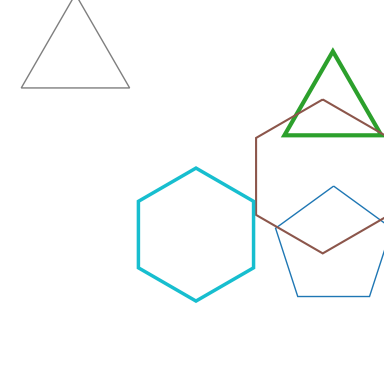[{"shape": "pentagon", "thickness": 1, "radius": 0.79, "center": [0.867, 0.358]}, {"shape": "triangle", "thickness": 3, "radius": 0.73, "center": [0.865, 0.721]}, {"shape": "hexagon", "thickness": 1.5, "radius": 1.0, "center": [0.838, 0.542]}, {"shape": "triangle", "thickness": 1, "radius": 0.81, "center": [0.196, 0.853]}, {"shape": "hexagon", "thickness": 2.5, "radius": 0.86, "center": [0.509, 0.391]}]